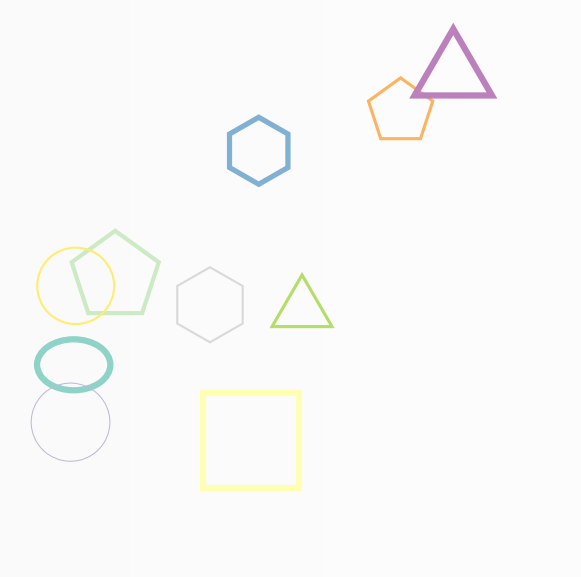[{"shape": "oval", "thickness": 3, "radius": 0.32, "center": [0.127, 0.367]}, {"shape": "square", "thickness": 3, "radius": 0.41, "center": [0.432, 0.236]}, {"shape": "circle", "thickness": 0.5, "radius": 0.34, "center": [0.121, 0.268]}, {"shape": "hexagon", "thickness": 2.5, "radius": 0.29, "center": [0.445, 0.738]}, {"shape": "pentagon", "thickness": 1.5, "radius": 0.29, "center": [0.689, 0.806]}, {"shape": "triangle", "thickness": 1.5, "radius": 0.3, "center": [0.52, 0.463]}, {"shape": "hexagon", "thickness": 1, "radius": 0.32, "center": [0.361, 0.471]}, {"shape": "triangle", "thickness": 3, "radius": 0.38, "center": [0.78, 0.872]}, {"shape": "pentagon", "thickness": 2, "radius": 0.39, "center": [0.198, 0.521]}, {"shape": "circle", "thickness": 1, "radius": 0.33, "center": [0.13, 0.504]}]